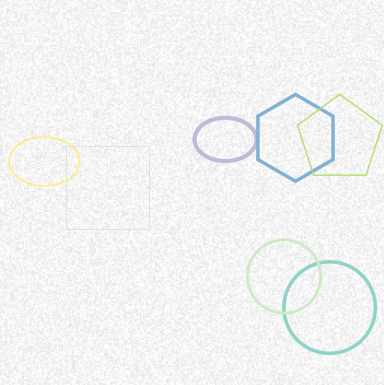[{"shape": "circle", "thickness": 2.5, "radius": 0.59, "center": [0.856, 0.201]}, {"shape": "oval", "thickness": 3, "radius": 0.4, "center": [0.586, 0.638]}, {"shape": "hexagon", "thickness": 2.5, "radius": 0.56, "center": [0.767, 0.642]}, {"shape": "pentagon", "thickness": 1, "radius": 0.58, "center": [0.883, 0.639]}, {"shape": "square", "thickness": 0.5, "radius": 0.54, "center": [0.28, 0.514]}, {"shape": "circle", "thickness": 2, "radius": 0.48, "center": [0.738, 0.282]}, {"shape": "oval", "thickness": 1, "radius": 0.46, "center": [0.115, 0.58]}]